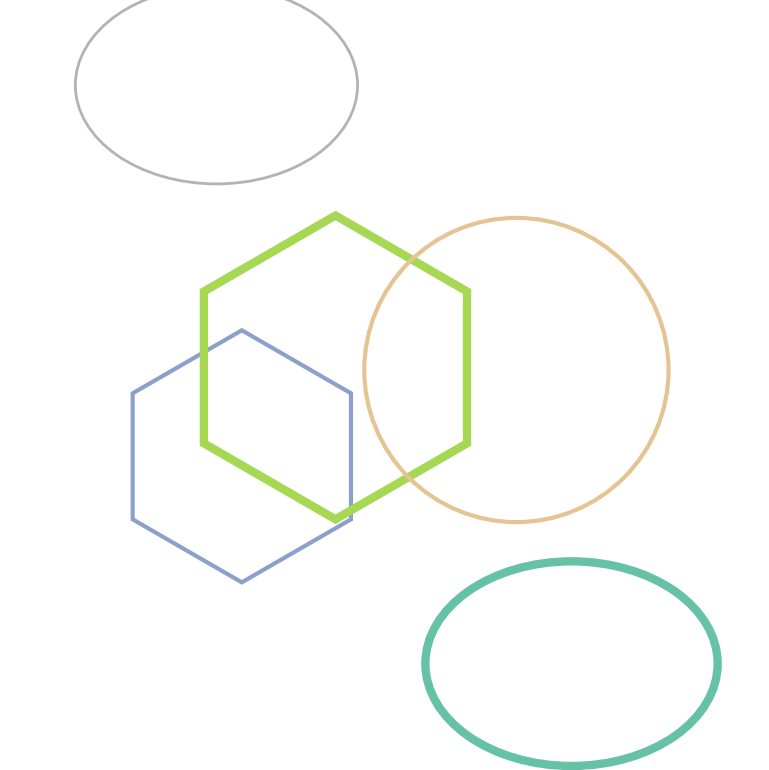[{"shape": "oval", "thickness": 3, "radius": 0.95, "center": [0.742, 0.138]}, {"shape": "hexagon", "thickness": 1.5, "radius": 0.82, "center": [0.314, 0.407]}, {"shape": "hexagon", "thickness": 3, "radius": 0.99, "center": [0.436, 0.523]}, {"shape": "circle", "thickness": 1.5, "radius": 0.99, "center": [0.671, 0.519]}, {"shape": "oval", "thickness": 1, "radius": 0.92, "center": [0.281, 0.889]}]